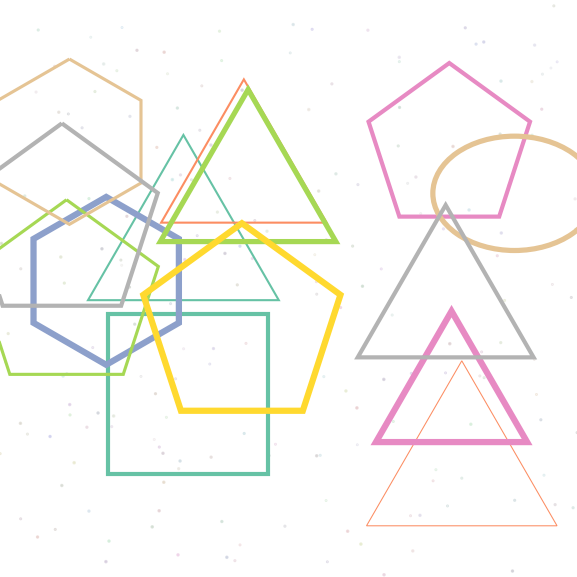[{"shape": "triangle", "thickness": 1, "radius": 0.95, "center": [0.318, 0.575]}, {"shape": "square", "thickness": 2, "radius": 0.69, "center": [0.325, 0.317]}, {"shape": "triangle", "thickness": 1, "radius": 0.83, "center": [0.422, 0.696]}, {"shape": "triangle", "thickness": 0.5, "radius": 0.95, "center": [0.8, 0.184]}, {"shape": "hexagon", "thickness": 3, "radius": 0.73, "center": [0.184, 0.513]}, {"shape": "pentagon", "thickness": 2, "radius": 0.74, "center": [0.778, 0.743]}, {"shape": "triangle", "thickness": 3, "radius": 0.76, "center": [0.782, 0.309]}, {"shape": "pentagon", "thickness": 1.5, "radius": 0.84, "center": [0.115, 0.486]}, {"shape": "triangle", "thickness": 2.5, "radius": 0.88, "center": [0.43, 0.669]}, {"shape": "pentagon", "thickness": 3, "radius": 0.9, "center": [0.419, 0.433]}, {"shape": "oval", "thickness": 2.5, "radius": 0.71, "center": [0.891, 0.664]}, {"shape": "hexagon", "thickness": 1.5, "radius": 0.72, "center": [0.12, 0.754]}, {"shape": "triangle", "thickness": 2, "radius": 0.88, "center": [0.772, 0.468]}, {"shape": "pentagon", "thickness": 2, "radius": 0.87, "center": [0.107, 0.611]}]